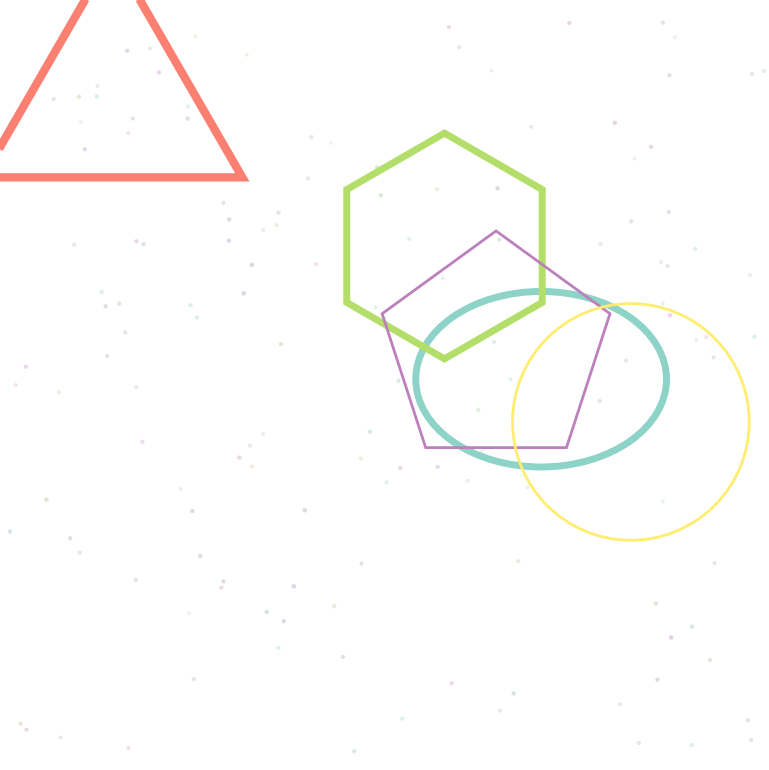[{"shape": "oval", "thickness": 2.5, "radius": 0.81, "center": [0.703, 0.508]}, {"shape": "triangle", "thickness": 3, "radius": 0.97, "center": [0.146, 0.867]}, {"shape": "hexagon", "thickness": 2.5, "radius": 0.73, "center": [0.577, 0.681]}, {"shape": "pentagon", "thickness": 1, "radius": 0.78, "center": [0.644, 0.545]}, {"shape": "circle", "thickness": 1, "radius": 0.77, "center": [0.819, 0.452]}]